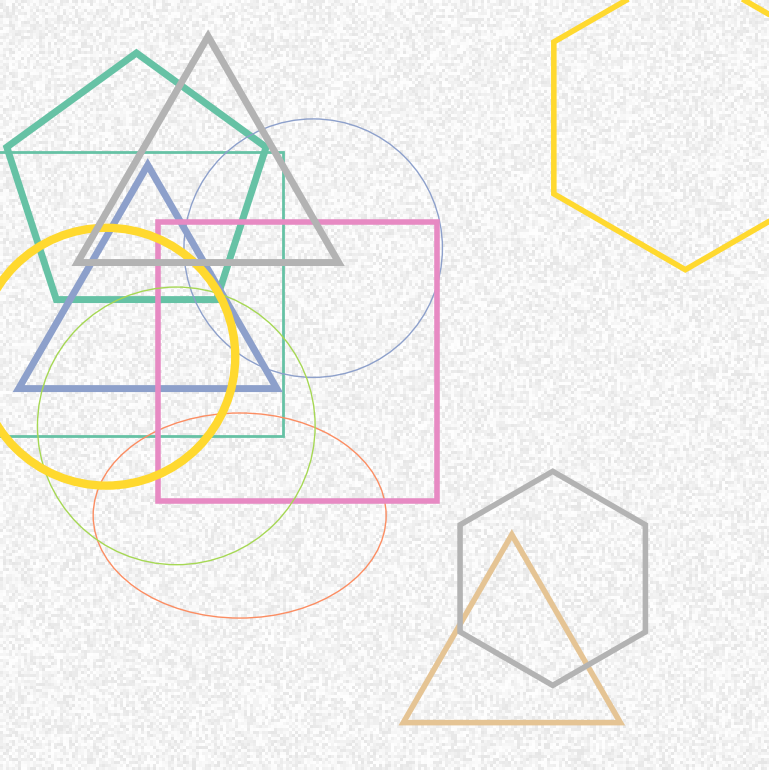[{"shape": "square", "thickness": 1, "radius": 0.92, "center": [0.183, 0.618]}, {"shape": "pentagon", "thickness": 2.5, "radius": 0.89, "center": [0.177, 0.754]}, {"shape": "oval", "thickness": 0.5, "radius": 0.95, "center": [0.311, 0.33]}, {"shape": "triangle", "thickness": 2.5, "radius": 0.97, "center": [0.192, 0.592]}, {"shape": "circle", "thickness": 0.5, "radius": 0.84, "center": [0.407, 0.678]}, {"shape": "square", "thickness": 2, "radius": 0.91, "center": [0.386, 0.53]}, {"shape": "circle", "thickness": 0.5, "radius": 0.9, "center": [0.229, 0.447]}, {"shape": "hexagon", "thickness": 2, "radius": 0.99, "center": [0.89, 0.847]}, {"shape": "circle", "thickness": 3, "radius": 0.84, "center": [0.138, 0.537]}, {"shape": "triangle", "thickness": 2, "radius": 0.81, "center": [0.665, 0.143]}, {"shape": "triangle", "thickness": 2.5, "radius": 0.98, "center": [0.27, 0.757]}, {"shape": "hexagon", "thickness": 2, "radius": 0.69, "center": [0.718, 0.249]}]